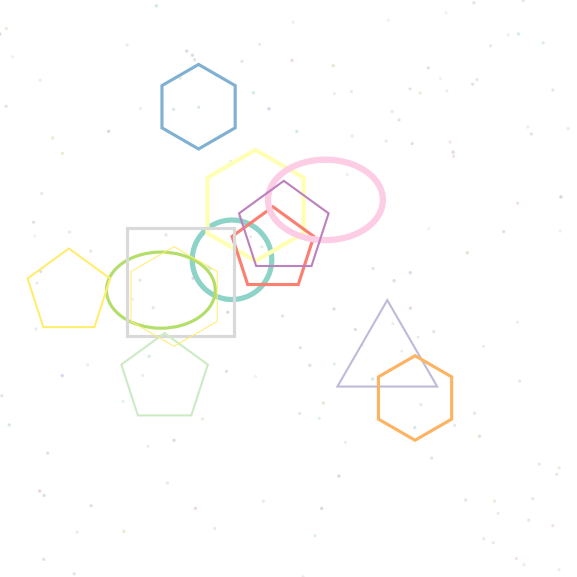[{"shape": "circle", "thickness": 2.5, "radius": 0.34, "center": [0.402, 0.549]}, {"shape": "hexagon", "thickness": 2, "radius": 0.48, "center": [0.442, 0.643]}, {"shape": "triangle", "thickness": 1, "radius": 0.5, "center": [0.671, 0.38]}, {"shape": "pentagon", "thickness": 1.5, "radius": 0.37, "center": [0.473, 0.567]}, {"shape": "hexagon", "thickness": 1.5, "radius": 0.37, "center": [0.344, 0.814]}, {"shape": "hexagon", "thickness": 1.5, "radius": 0.37, "center": [0.719, 0.31]}, {"shape": "oval", "thickness": 1.5, "radius": 0.47, "center": [0.279, 0.497]}, {"shape": "oval", "thickness": 3, "radius": 0.5, "center": [0.564, 0.653]}, {"shape": "square", "thickness": 1.5, "radius": 0.46, "center": [0.313, 0.511]}, {"shape": "pentagon", "thickness": 1, "radius": 0.41, "center": [0.491, 0.604]}, {"shape": "pentagon", "thickness": 1, "radius": 0.39, "center": [0.285, 0.344]}, {"shape": "pentagon", "thickness": 1, "radius": 0.38, "center": [0.119, 0.494]}, {"shape": "hexagon", "thickness": 0.5, "radius": 0.43, "center": [0.301, 0.486]}]